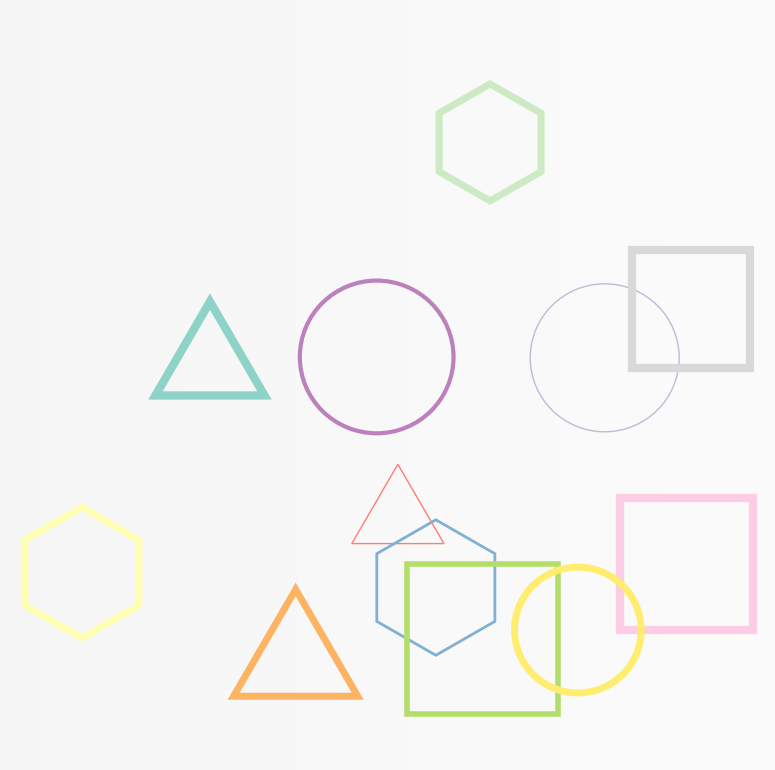[{"shape": "triangle", "thickness": 3, "radius": 0.41, "center": [0.271, 0.527]}, {"shape": "hexagon", "thickness": 2.5, "radius": 0.42, "center": [0.106, 0.256]}, {"shape": "circle", "thickness": 0.5, "radius": 0.48, "center": [0.78, 0.535]}, {"shape": "triangle", "thickness": 0.5, "radius": 0.34, "center": [0.513, 0.328]}, {"shape": "hexagon", "thickness": 1, "radius": 0.44, "center": [0.562, 0.237]}, {"shape": "triangle", "thickness": 2.5, "radius": 0.46, "center": [0.382, 0.142]}, {"shape": "square", "thickness": 2, "radius": 0.49, "center": [0.623, 0.171]}, {"shape": "square", "thickness": 3, "radius": 0.43, "center": [0.886, 0.268]}, {"shape": "square", "thickness": 3, "radius": 0.38, "center": [0.891, 0.599]}, {"shape": "circle", "thickness": 1.5, "radius": 0.5, "center": [0.486, 0.536]}, {"shape": "hexagon", "thickness": 2.5, "radius": 0.38, "center": [0.632, 0.815]}, {"shape": "circle", "thickness": 2.5, "radius": 0.41, "center": [0.746, 0.182]}]